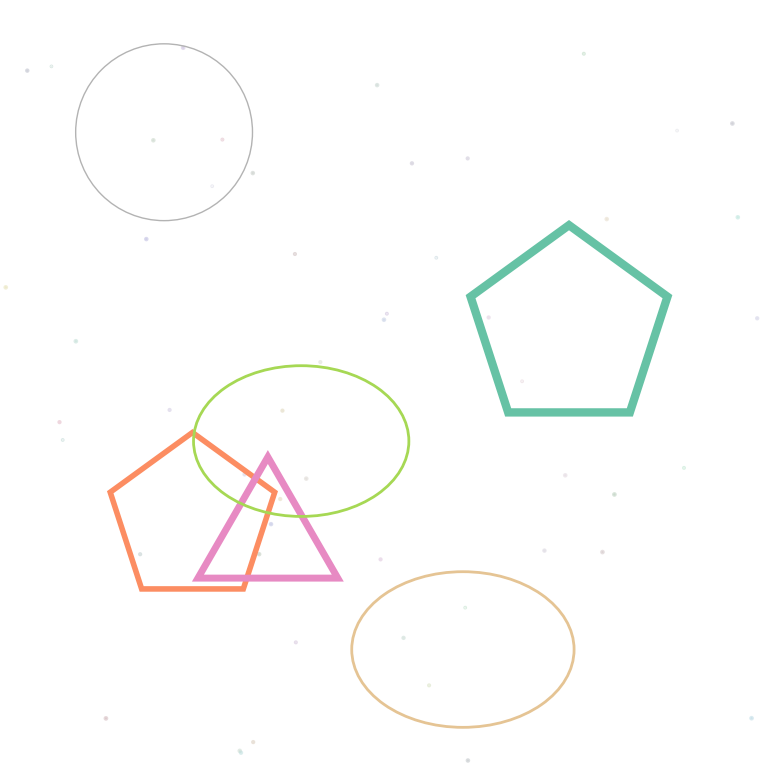[{"shape": "pentagon", "thickness": 3, "radius": 0.67, "center": [0.739, 0.573]}, {"shape": "pentagon", "thickness": 2, "radius": 0.56, "center": [0.25, 0.326]}, {"shape": "triangle", "thickness": 2.5, "radius": 0.52, "center": [0.348, 0.302]}, {"shape": "oval", "thickness": 1, "radius": 0.7, "center": [0.391, 0.427]}, {"shape": "oval", "thickness": 1, "radius": 0.72, "center": [0.601, 0.156]}, {"shape": "circle", "thickness": 0.5, "radius": 0.57, "center": [0.213, 0.828]}]